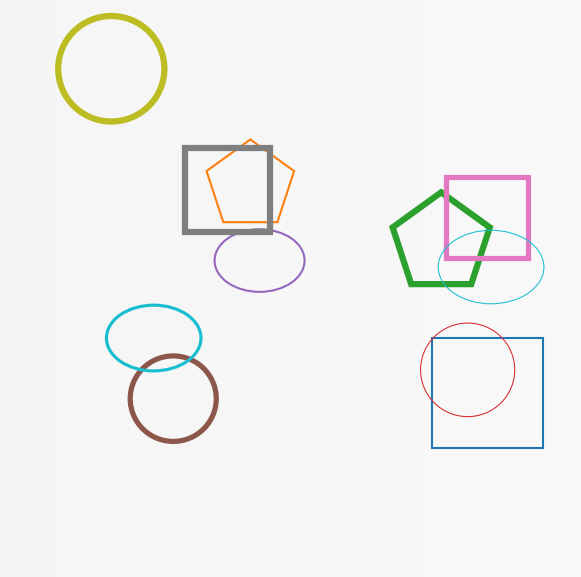[{"shape": "square", "thickness": 1, "radius": 0.48, "center": [0.838, 0.319]}, {"shape": "pentagon", "thickness": 1, "radius": 0.4, "center": [0.431, 0.678]}, {"shape": "pentagon", "thickness": 3, "radius": 0.44, "center": [0.759, 0.578]}, {"shape": "circle", "thickness": 0.5, "radius": 0.41, "center": [0.805, 0.359]}, {"shape": "oval", "thickness": 1, "radius": 0.39, "center": [0.447, 0.548]}, {"shape": "circle", "thickness": 2.5, "radius": 0.37, "center": [0.298, 0.309]}, {"shape": "square", "thickness": 2.5, "radius": 0.35, "center": [0.838, 0.623]}, {"shape": "square", "thickness": 3, "radius": 0.36, "center": [0.391, 0.671]}, {"shape": "circle", "thickness": 3, "radius": 0.46, "center": [0.191, 0.88]}, {"shape": "oval", "thickness": 1.5, "radius": 0.41, "center": [0.264, 0.414]}, {"shape": "oval", "thickness": 0.5, "radius": 0.45, "center": [0.845, 0.537]}]